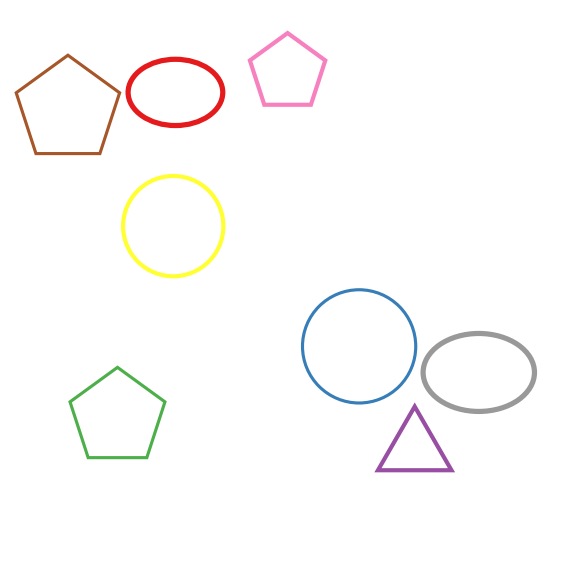[{"shape": "oval", "thickness": 2.5, "radius": 0.41, "center": [0.304, 0.839]}, {"shape": "circle", "thickness": 1.5, "radius": 0.49, "center": [0.622, 0.399]}, {"shape": "pentagon", "thickness": 1.5, "radius": 0.43, "center": [0.203, 0.277]}, {"shape": "triangle", "thickness": 2, "radius": 0.37, "center": [0.718, 0.222]}, {"shape": "circle", "thickness": 2, "radius": 0.43, "center": [0.3, 0.608]}, {"shape": "pentagon", "thickness": 1.5, "radius": 0.47, "center": [0.118, 0.809]}, {"shape": "pentagon", "thickness": 2, "radius": 0.34, "center": [0.498, 0.873]}, {"shape": "oval", "thickness": 2.5, "radius": 0.48, "center": [0.829, 0.354]}]